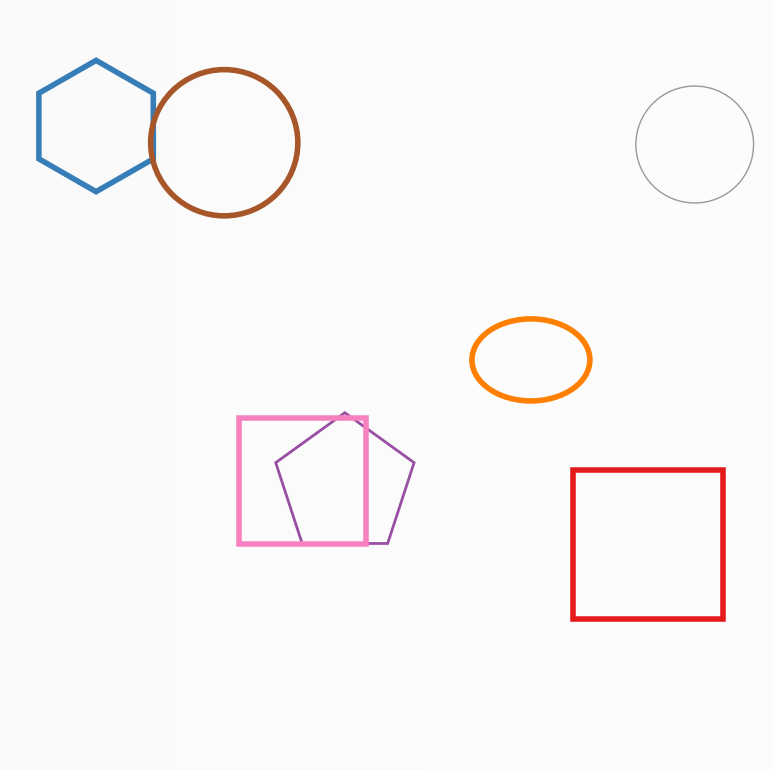[{"shape": "square", "thickness": 2, "radius": 0.48, "center": [0.836, 0.293]}, {"shape": "hexagon", "thickness": 2, "radius": 0.43, "center": [0.124, 0.836]}, {"shape": "pentagon", "thickness": 1, "radius": 0.47, "center": [0.445, 0.37]}, {"shape": "oval", "thickness": 2, "radius": 0.38, "center": [0.685, 0.533]}, {"shape": "circle", "thickness": 2, "radius": 0.47, "center": [0.289, 0.815]}, {"shape": "square", "thickness": 2, "radius": 0.41, "center": [0.391, 0.375]}, {"shape": "circle", "thickness": 0.5, "radius": 0.38, "center": [0.896, 0.812]}]